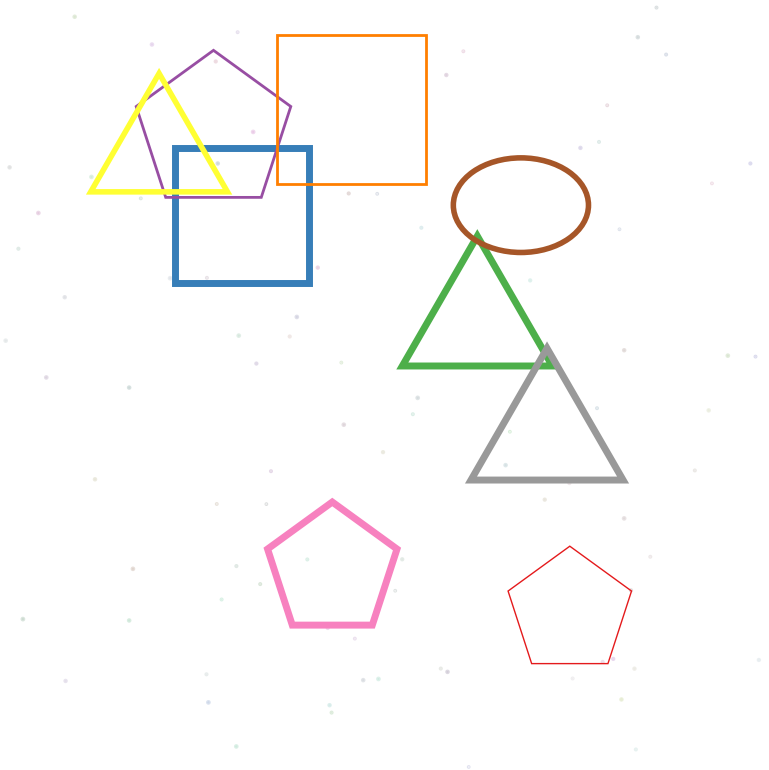[{"shape": "pentagon", "thickness": 0.5, "radius": 0.42, "center": [0.74, 0.206]}, {"shape": "square", "thickness": 2.5, "radius": 0.44, "center": [0.315, 0.72]}, {"shape": "triangle", "thickness": 2.5, "radius": 0.56, "center": [0.62, 0.581]}, {"shape": "pentagon", "thickness": 1, "radius": 0.53, "center": [0.277, 0.829]}, {"shape": "square", "thickness": 1, "radius": 0.48, "center": [0.456, 0.858]}, {"shape": "triangle", "thickness": 2, "radius": 0.51, "center": [0.207, 0.802]}, {"shape": "oval", "thickness": 2, "radius": 0.44, "center": [0.677, 0.734]}, {"shape": "pentagon", "thickness": 2.5, "radius": 0.44, "center": [0.432, 0.26]}, {"shape": "triangle", "thickness": 2.5, "radius": 0.57, "center": [0.71, 0.434]}]